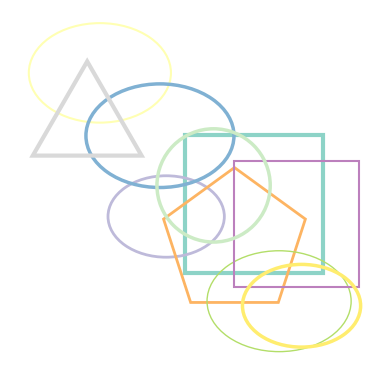[{"shape": "square", "thickness": 3, "radius": 0.9, "center": [0.66, 0.47]}, {"shape": "oval", "thickness": 1.5, "radius": 0.92, "center": [0.259, 0.811]}, {"shape": "oval", "thickness": 2, "radius": 0.76, "center": [0.432, 0.438]}, {"shape": "oval", "thickness": 2.5, "radius": 0.96, "center": [0.415, 0.648]}, {"shape": "pentagon", "thickness": 2, "radius": 0.97, "center": [0.609, 0.371]}, {"shape": "oval", "thickness": 1, "radius": 0.94, "center": [0.725, 0.218]}, {"shape": "triangle", "thickness": 3, "radius": 0.82, "center": [0.226, 0.677]}, {"shape": "square", "thickness": 1.5, "radius": 0.82, "center": [0.77, 0.417]}, {"shape": "circle", "thickness": 2.5, "radius": 0.74, "center": [0.555, 0.518]}, {"shape": "oval", "thickness": 2.5, "radius": 0.77, "center": [0.783, 0.206]}]